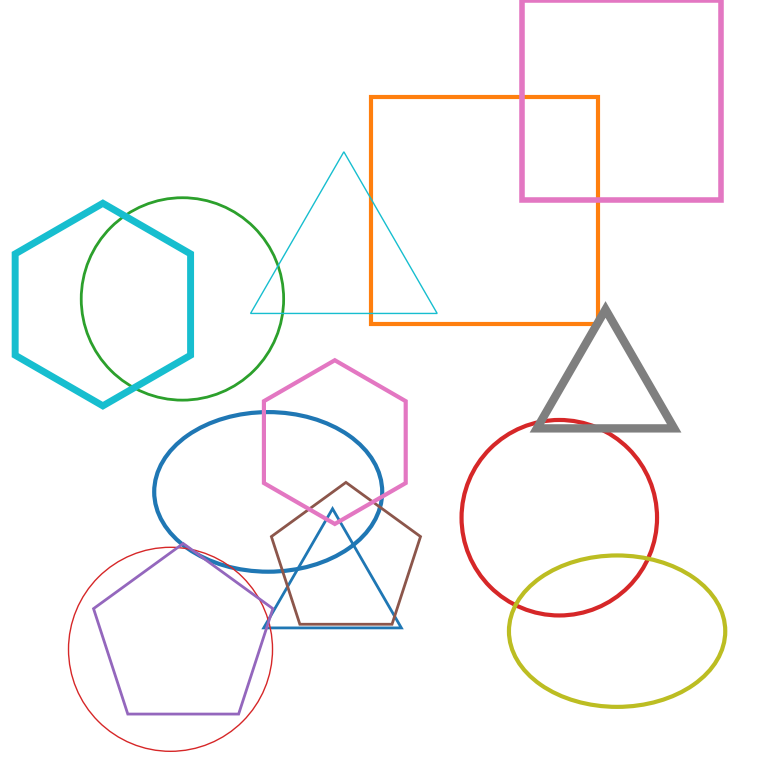[{"shape": "oval", "thickness": 1.5, "radius": 0.74, "center": [0.348, 0.361]}, {"shape": "triangle", "thickness": 1, "radius": 0.52, "center": [0.432, 0.236]}, {"shape": "square", "thickness": 1.5, "radius": 0.74, "center": [0.63, 0.726]}, {"shape": "circle", "thickness": 1, "radius": 0.66, "center": [0.237, 0.612]}, {"shape": "circle", "thickness": 0.5, "radius": 0.66, "center": [0.221, 0.157]}, {"shape": "circle", "thickness": 1.5, "radius": 0.63, "center": [0.726, 0.328]}, {"shape": "pentagon", "thickness": 1, "radius": 0.61, "center": [0.238, 0.172]}, {"shape": "pentagon", "thickness": 1, "radius": 0.51, "center": [0.449, 0.272]}, {"shape": "square", "thickness": 2, "radius": 0.65, "center": [0.807, 0.87]}, {"shape": "hexagon", "thickness": 1.5, "radius": 0.53, "center": [0.435, 0.426]}, {"shape": "triangle", "thickness": 3, "radius": 0.51, "center": [0.786, 0.495]}, {"shape": "oval", "thickness": 1.5, "radius": 0.7, "center": [0.801, 0.18]}, {"shape": "triangle", "thickness": 0.5, "radius": 0.7, "center": [0.447, 0.663]}, {"shape": "hexagon", "thickness": 2.5, "radius": 0.66, "center": [0.134, 0.604]}]